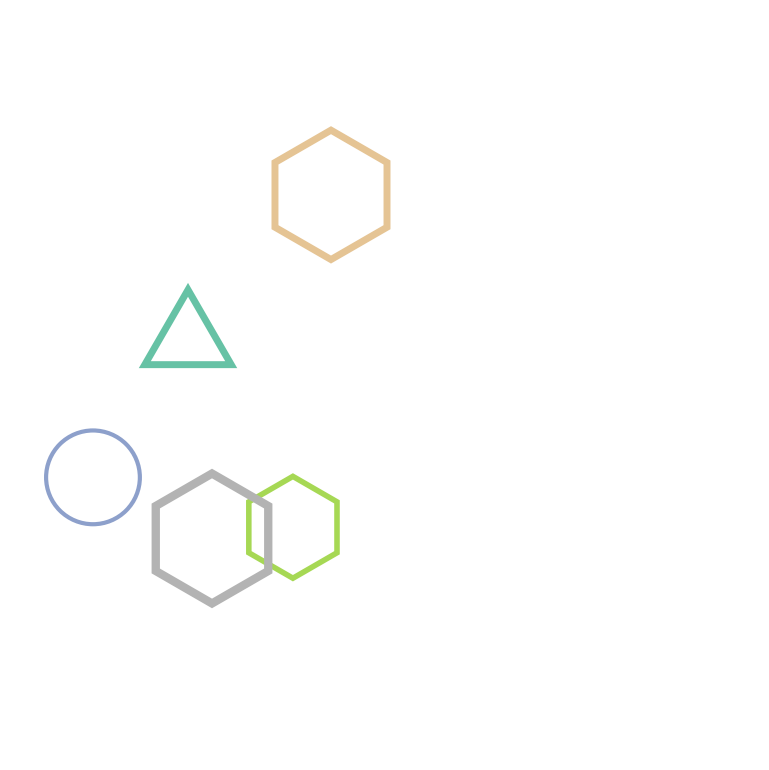[{"shape": "triangle", "thickness": 2.5, "radius": 0.32, "center": [0.244, 0.559]}, {"shape": "circle", "thickness": 1.5, "radius": 0.3, "center": [0.121, 0.38]}, {"shape": "hexagon", "thickness": 2, "radius": 0.33, "center": [0.38, 0.315]}, {"shape": "hexagon", "thickness": 2.5, "radius": 0.42, "center": [0.43, 0.747]}, {"shape": "hexagon", "thickness": 3, "radius": 0.42, "center": [0.275, 0.301]}]